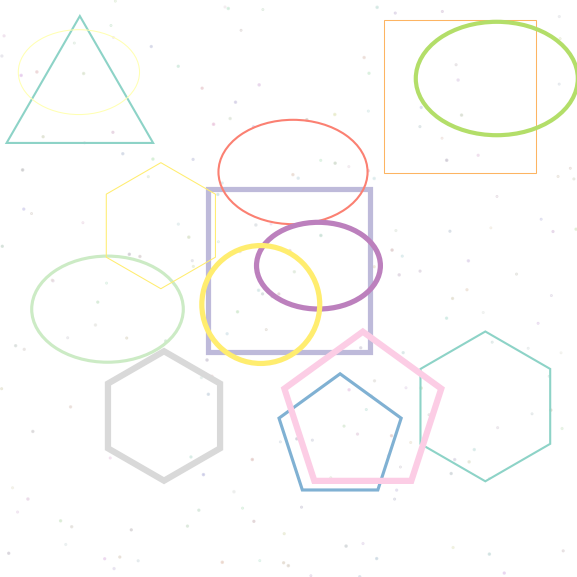[{"shape": "triangle", "thickness": 1, "radius": 0.73, "center": [0.138, 0.825]}, {"shape": "hexagon", "thickness": 1, "radius": 0.65, "center": [0.84, 0.295]}, {"shape": "oval", "thickness": 0.5, "radius": 0.52, "center": [0.137, 0.874]}, {"shape": "square", "thickness": 2.5, "radius": 0.7, "center": [0.501, 0.531]}, {"shape": "oval", "thickness": 1, "radius": 0.65, "center": [0.507, 0.701]}, {"shape": "pentagon", "thickness": 1.5, "radius": 0.56, "center": [0.589, 0.241]}, {"shape": "square", "thickness": 0.5, "radius": 0.66, "center": [0.796, 0.832]}, {"shape": "oval", "thickness": 2, "radius": 0.7, "center": [0.86, 0.863]}, {"shape": "pentagon", "thickness": 3, "radius": 0.71, "center": [0.628, 0.282]}, {"shape": "hexagon", "thickness": 3, "radius": 0.56, "center": [0.284, 0.279]}, {"shape": "oval", "thickness": 2.5, "radius": 0.54, "center": [0.551, 0.539]}, {"shape": "oval", "thickness": 1.5, "radius": 0.66, "center": [0.186, 0.464]}, {"shape": "circle", "thickness": 2.5, "radius": 0.51, "center": [0.452, 0.472]}, {"shape": "hexagon", "thickness": 0.5, "radius": 0.55, "center": [0.279, 0.608]}]